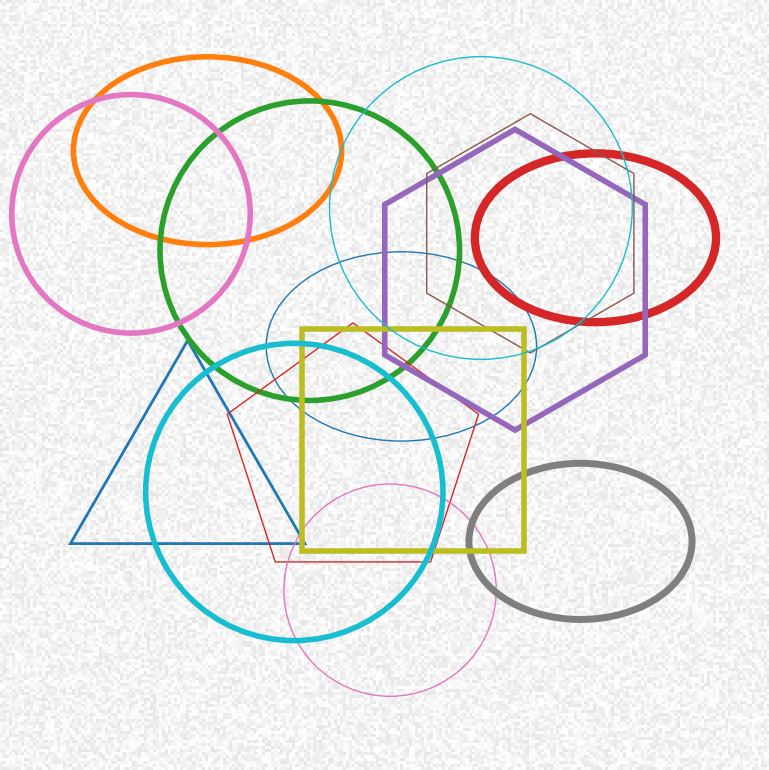[{"shape": "triangle", "thickness": 1, "radius": 0.88, "center": [0.244, 0.382]}, {"shape": "oval", "thickness": 0.5, "radius": 0.88, "center": [0.521, 0.55]}, {"shape": "oval", "thickness": 2, "radius": 0.87, "center": [0.27, 0.804]}, {"shape": "circle", "thickness": 2, "radius": 0.97, "center": [0.402, 0.674]}, {"shape": "pentagon", "thickness": 0.5, "radius": 0.86, "center": [0.458, 0.409]}, {"shape": "oval", "thickness": 3, "radius": 0.78, "center": [0.773, 0.691]}, {"shape": "hexagon", "thickness": 2, "radius": 0.98, "center": [0.669, 0.637]}, {"shape": "hexagon", "thickness": 0.5, "radius": 0.78, "center": [0.689, 0.697]}, {"shape": "circle", "thickness": 0.5, "radius": 0.69, "center": [0.507, 0.234]}, {"shape": "circle", "thickness": 2, "radius": 0.77, "center": [0.17, 0.722]}, {"shape": "oval", "thickness": 2.5, "radius": 0.72, "center": [0.754, 0.297]}, {"shape": "square", "thickness": 2, "radius": 0.72, "center": [0.537, 0.429]}, {"shape": "circle", "thickness": 2, "radius": 0.97, "center": [0.382, 0.361]}, {"shape": "circle", "thickness": 0.5, "radius": 0.98, "center": [0.625, 0.73]}]